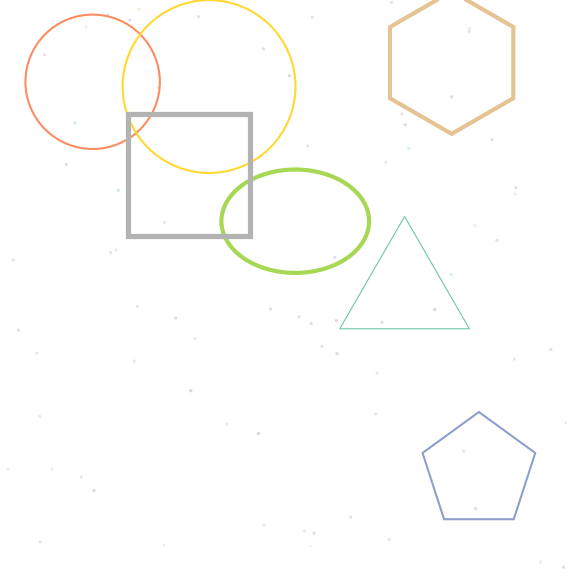[{"shape": "triangle", "thickness": 0.5, "radius": 0.65, "center": [0.701, 0.495]}, {"shape": "circle", "thickness": 1, "radius": 0.58, "center": [0.16, 0.857]}, {"shape": "pentagon", "thickness": 1, "radius": 0.51, "center": [0.829, 0.183]}, {"shape": "oval", "thickness": 2, "radius": 0.64, "center": [0.511, 0.616]}, {"shape": "circle", "thickness": 1, "radius": 0.75, "center": [0.362, 0.849]}, {"shape": "hexagon", "thickness": 2, "radius": 0.62, "center": [0.782, 0.891]}, {"shape": "square", "thickness": 2.5, "radius": 0.53, "center": [0.328, 0.696]}]